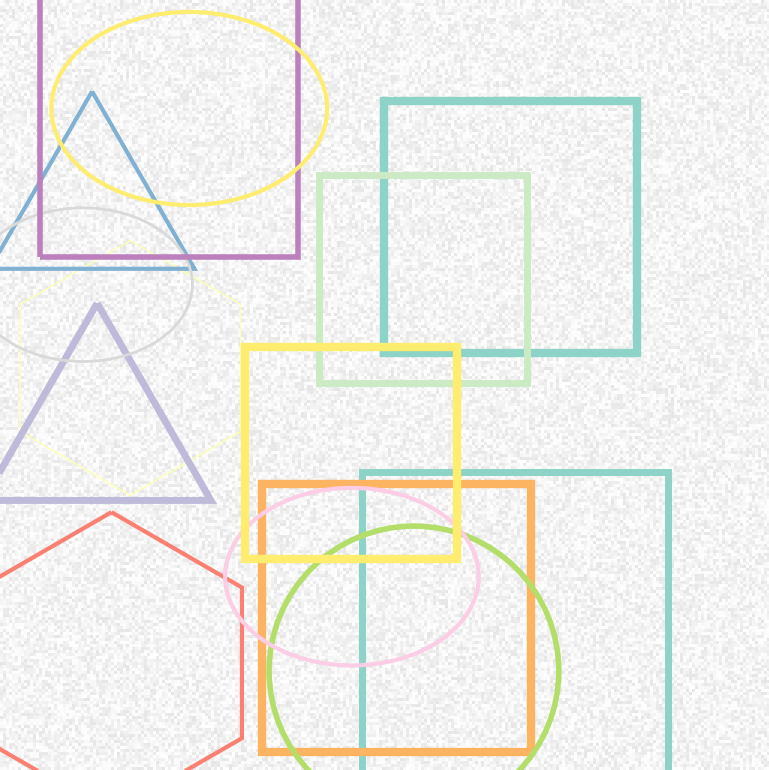[{"shape": "square", "thickness": 2.5, "radius": 1.0, "center": [0.669, 0.187]}, {"shape": "square", "thickness": 3, "radius": 0.82, "center": [0.663, 0.705]}, {"shape": "hexagon", "thickness": 0.5, "radius": 0.83, "center": [0.169, 0.522]}, {"shape": "triangle", "thickness": 2.5, "radius": 0.85, "center": [0.126, 0.435]}, {"shape": "hexagon", "thickness": 1.5, "radius": 0.98, "center": [0.145, 0.139]}, {"shape": "triangle", "thickness": 1.5, "radius": 0.77, "center": [0.12, 0.728]}, {"shape": "square", "thickness": 3, "radius": 0.87, "center": [0.515, 0.198]}, {"shape": "circle", "thickness": 2, "radius": 0.94, "center": [0.538, 0.129]}, {"shape": "oval", "thickness": 1.5, "radius": 0.82, "center": [0.457, 0.251]}, {"shape": "oval", "thickness": 1, "radius": 0.71, "center": [0.107, 0.63]}, {"shape": "square", "thickness": 2, "radius": 0.84, "center": [0.22, 0.834]}, {"shape": "square", "thickness": 2.5, "radius": 0.68, "center": [0.549, 0.638]}, {"shape": "oval", "thickness": 1.5, "radius": 0.9, "center": [0.246, 0.859]}, {"shape": "square", "thickness": 3, "radius": 0.69, "center": [0.455, 0.412]}]